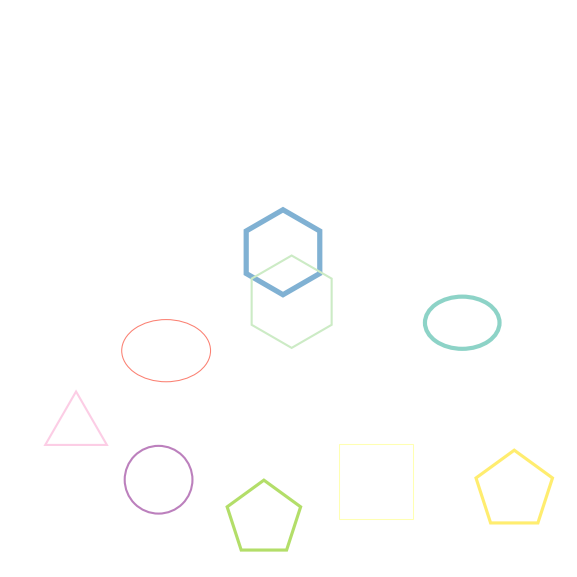[{"shape": "oval", "thickness": 2, "radius": 0.32, "center": [0.8, 0.44]}, {"shape": "square", "thickness": 0.5, "radius": 0.32, "center": [0.651, 0.165]}, {"shape": "oval", "thickness": 0.5, "radius": 0.38, "center": [0.288, 0.392]}, {"shape": "hexagon", "thickness": 2.5, "radius": 0.37, "center": [0.49, 0.562]}, {"shape": "pentagon", "thickness": 1.5, "radius": 0.33, "center": [0.457, 0.101]}, {"shape": "triangle", "thickness": 1, "radius": 0.31, "center": [0.132, 0.26]}, {"shape": "circle", "thickness": 1, "radius": 0.29, "center": [0.275, 0.168]}, {"shape": "hexagon", "thickness": 1, "radius": 0.4, "center": [0.505, 0.477]}, {"shape": "pentagon", "thickness": 1.5, "radius": 0.35, "center": [0.89, 0.15]}]